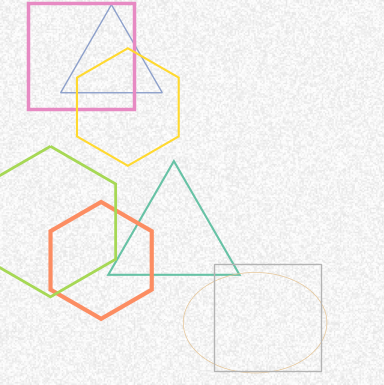[{"shape": "triangle", "thickness": 1.5, "radius": 0.98, "center": [0.452, 0.385]}, {"shape": "hexagon", "thickness": 3, "radius": 0.76, "center": [0.263, 0.324]}, {"shape": "triangle", "thickness": 1, "radius": 0.76, "center": [0.289, 0.835]}, {"shape": "square", "thickness": 2.5, "radius": 0.69, "center": [0.211, 0.854]}, {"shape": "hexagon", "thickness": 2, "radius": 0.98, "center": [0.131, 0.424]}, {"shape": "hexagon", "thickness": 1.5, "radius": 0.76, "center": [0.332, 0.722]}, {"shape": "oval", "thickness": 0.5, "radius": 0.93, "center": [0.663, 0.162]}, {"shape": "square", "thickness": 1, "radius": 0.7, "center": [0.695, 0.175]}]